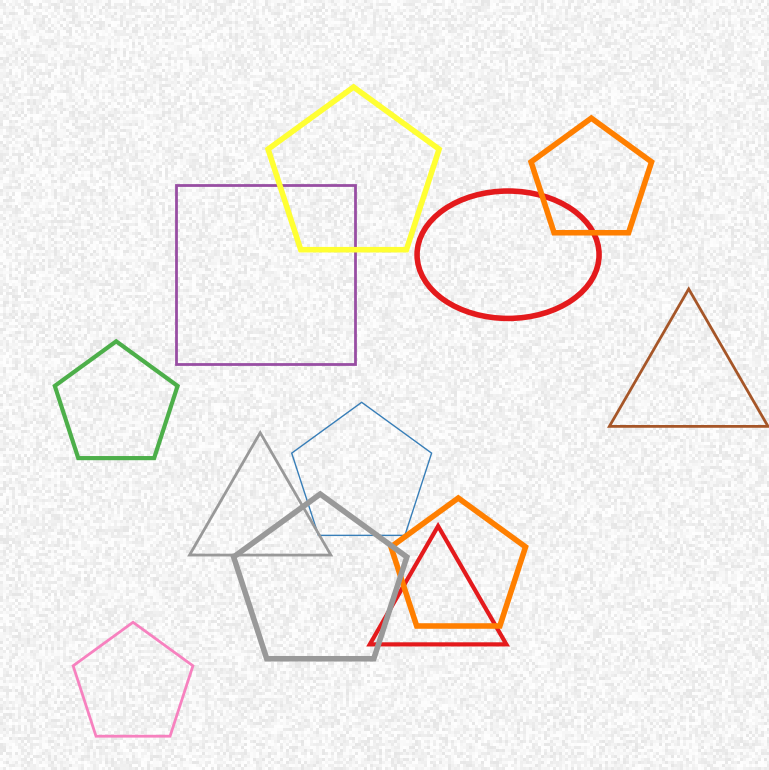[{"shape": "oval", "thickness": 2, "radius": 0.59, "center": [0.66, 0.669]}, {"shape": "triangle", "thickness": 1.5, "radius": 0.51, "center": [0.569, 0.214]}, {"shape": "pentagon", "thickness": 0.5, "radius": 0.48, "center": [0.47, 0.382]}, {"shape": "pentagon", "thickness": 1.5, "radius": 0.42, "center": [0.151, 0.473]}, {"shape": "square", "thickness": 1, "radius": 0.58, "center": [0.345, 0.643]}, {"shape": "pentagon", "thickness": 2, "radius": 0.41, "center": [0.768, 0.764]}, {"shape": "pentagon", "thickness": 2, "radius": 0.46, "center": [0.595, 0.261]}, {"shape": "pentagon", "thickness": 2, "radius": 0.58, "center": [0.459, 0.77]}, {"shape": "triangle", "thickness": 1, "radius": 0.59, "center": [0.894, 0.506]}, {"shape": "pentagon", "thickness": 1, "radius": 0.41, "center": [0.173, 0.11]}, {"shape": "pentagon", "thickness": 2, "radius": 0.59, "center": [0.416, 0.24]}, {"shape": "triangle", "thickness": 1, "radius": 0.53, "center": [0.338, 0.332]}]